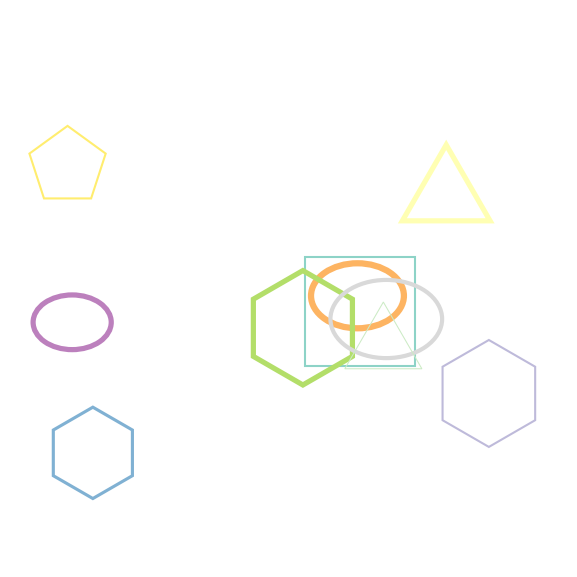[{"shape": "square", "thickness": 1, "radius": 0.47, "center": [0.624, 0.46]}, {"shape": "triangle", "thickness": 2.5, "radius": 0.44, "center": [0.773, 0.661]}, {"shape": "hexagon", "thickness": 1, "radius": 0.46, "center": [0.847, 0.318]}, {"shape": "hexagon", "thickness": 1.5, "radius": 0.4, "center": [0.161, 0.215]}, {"shape": "oval", "thickness": 3, "radius": 0.4, "center": [0.619, 0.487]}, {"shape": "hexagon", "thickness": 2.5, "radius": 0.5, "center": [0.524, 0.432]}, {"shape": "oval", "thickness": 2, "radius": 0.48, "center": [0.669, 0.447]}, {"shape": "oval", "thickness": 2.5, "radius": 0.34, "center": [0.125, 0.441]}, {"shape": "triangle", "thickness": 0.5, "radius": 0.39, "center": [0.664, 0.399]}, {"shape": "pentagon", "thickness": 1, "radius": 0.35, "center": [0.117, 0.712]}]